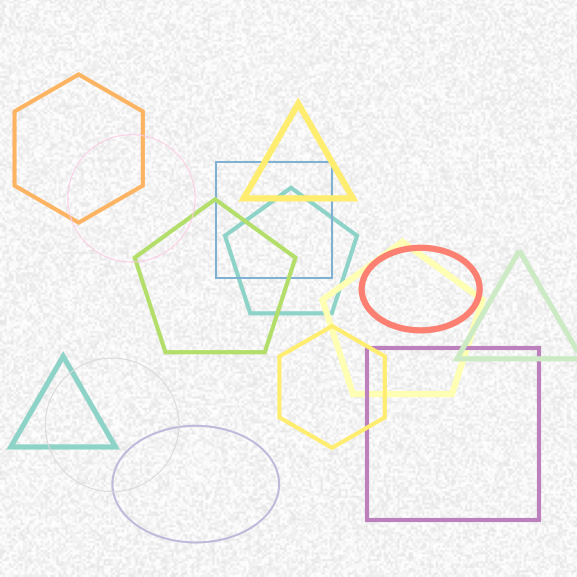[{"shape": "triangle", "thickness": 2.5, "radius": 0.52, "center": [0.109, 0.278]}, {"shape": "pentagon", "thickness": 2, "radius": 0.6, "center": [0.504, 0.554]}, {"shape": "pentagon", "thickness": 3, "radius": 0.73, "center": [0.697, 0.435]}, {"shape": "oval", "thickness": 1, "radius": 0.72, "center": [0.339, 0.161]}, {"shape": "oval", "thickness": 3, "radius": 0.51, "center": [0.728, 0.499]}, {"shape": "square", "thickness": 1, "radius": 0.5, "center": [0.474, 0.618]}, {"shape": "hexagon", "thickness": 2, "radius": 0.64, "center": [0.136, 0.742]}, {"shape": "pentagon", "thickness": 2, "radius": 0.73, "center": [0.372, 0.508]}, {"shape": "circle", "thickness": 0.5, "radius": 0.55, "center": [0.228, 0.656]}, {"shape": "circle", "thickness": 0.5, "radius": 0.58, "center": [0.194, 0.263]}, {"shape": "square", "thickness": 2, "radius": 0.74, "center": [0.784, 0.248]}, {"shape": "triangle", "thickness": 2.5, "radius": 0.62, "center": [0.899, 0.44]}, {"shape": "triangle", "thickness": 3, "radius": 0.55, "center": [0.517, 0.71]}, {"shape": "hexagon", "thickness": 2, "radius": 0.53, "center": [0.575, 0.329]}]